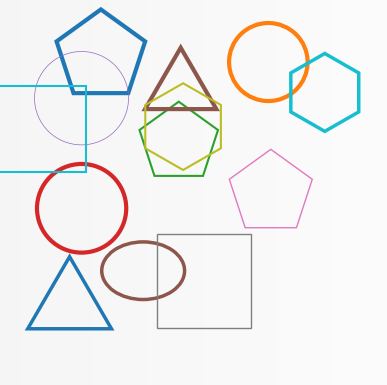[{"shape": "triangle", "thickness": 2.5, "radius": 0.62, "center": [0.18, 0.208]}, {"shape": "pentagon", "thickness": 3, "radius": 0.6, "center": [0.26, 0.855]}, {"shape": "circle", "thickness": 3, "radius": 0.51, "center": [0.692, 0.839]}, {"shape": "pentagon", "thickness": 1.5, "radius": 0.53, "center": [0.461, 0.629]}, {"shape": "circle", "thickness": 3, "radius": 0.58, "center": [0.211, 0.459]}, {"shape": "circle", "thickness": 0.5, "radius": 0.61, "center": [0.21, 0.745]}, {"shape": "triangle", "thickness": 3, "radius": 0.53, "center": [0.466, 0.77]}, {"shape": "oval", "thickness": 2.5, "radius": 0.53, "center": [0.369, 0.297]}, {"shape": "pentagon", "thickness": 1, "radius": 0.56, "center": [0.699, 0.5]}, {"shape": "square", "thickness": 1, "radius": 0.61, "center": [0.526, 0.27]}, {"shape": "hexagon", "thickness": 1.5, "radius": 0.56, "center": [0.472, 0.671]}, {"shape": "hexagon", "thickness": 2.5, "radius": 0.51, "center": [0.838, 0.76]}, {"shape": "square", "thickness": 1.5, "radius": 0.56, "center": [0.11, 0.665]}]